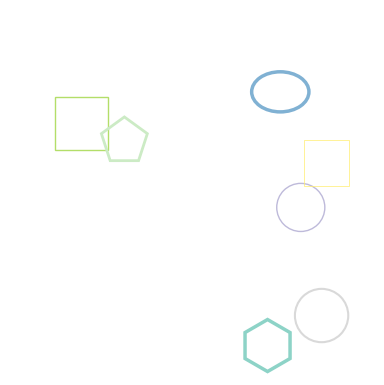[{"shape": "hexagon", "thickness": 2.5, "radius": 0.34, "center": [0.695, 0.103]}, {"shape": "circle", "thickness": 1, "radius": 0.31, "center": [0.781, 0.461]}, {"shape": "oval", "thickness": 2.5, "radius": 0.37, "center": [0.728, 0.761]}, {"shape": "square", "thickness": 1, "radius": 0.34, "center": [0.211, 0.68]}, {"shape": "circle", "thickness": 1.5, "radius": 0.35, "center": [0.835, 0.18]}, {"shape": "pentagon", "thickness": 2, "radius": 0.31, "center": [0.323, 0.633]}, {"shape": "square", "thickness": 0.5, "radius": 0.3, "center": [0.848, 0.577]}]